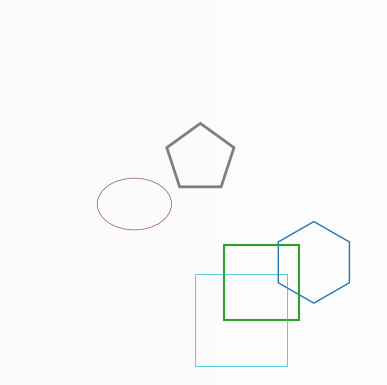[{"shape": "hexagon", "thickness": 1, "radius": 0.53, "center": [0.81, 0.319]}, {"shape": "square", "thickness": 1.5, "radius": 0.48, "center": [0.675, 0.266]}, {"shape": "oval", "thickness": 0.5, "radius": 0.48, "center": [0.347, 0.47]}, {"shape": "pentagon", "thickness": 2, "radius": 0.46, "center": [0.517, 0.588]}, {"shape": "square", "thickness": 0.5, "radius": 0.59, "center": [0.621, 0.169]}]